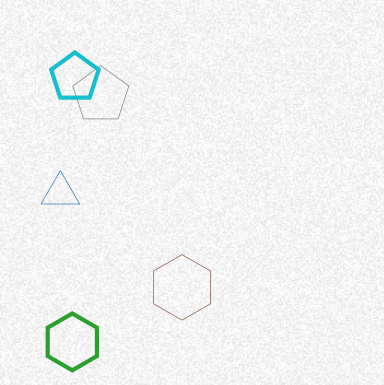[{"shape": "triangle", "thickness": 0.5, "radius": 0.29, "center": [0.157, 0.499]}, {"shape": "hexagon", "thickness": 3, "radius": 0.37, "center": [0.188, 0.112]}, {"shape": "hexagon", "thickness": 0.5, "radius": 0.43, "center": [0.473, 0.254]}, {"shape": "pentagon", "thickness": 0.5, "radius": 0.38, "center": [0.262, 0.753]}, {"shape": "pentagon", "thickness": 3, "radius": 0.32, "center": [0.195, 0.799]}]